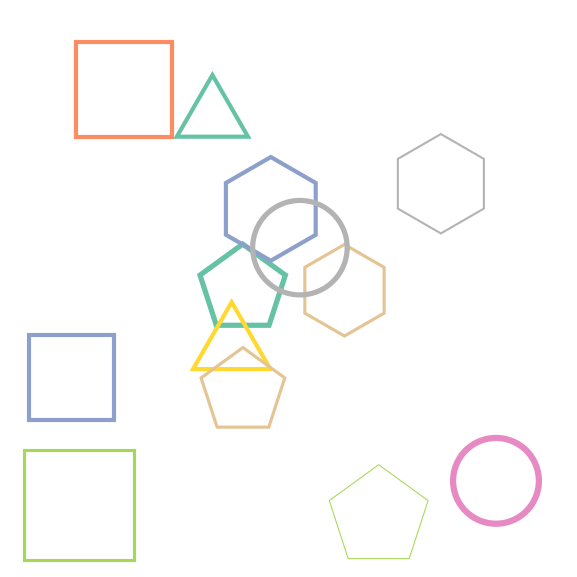[{"shape": "triangle", "thickness": 2, "radius": 0.36, "center": [0.368, 0.798]}, {"shape": "pentagon", "thickness": 2.5, "radius": 0.39, "center": [0.42, 0.499]}, {"shape": "square", "thickness": 2, "radius": 0.41, "center": [0.215, 0.844]}, {"shape": "hexagon", "thickness": 2, "radius": 0.45, "center": [0.469, 0.637]}, {"shape": "square", "thickness": 2, "radius": 0.37, "center": [0.123, 0.345]}, {"shape": "circle", "thickness": 3, "radius": 0.37, "center": [0.859, 0.167]}, {"shape": "pentagon", "thickness": 0.5, "radius": 0.45, "center": [0.656, 0.105]}, {"shape": "square", "thickness": 1.5, "radius": 0.48, "center": [0.136, 0.124]}, {"shape": "triangle", "thickness": 2, "radius": 0.39, "center": [0.401, 0.399]}, {"shape": "hexagon", "thickness": 1.5, "radius": 0.4, "center": [0.596, 0.497]}, {"shape": "pentagon", "thickness": 1.5, "radius": 0.38, "center": [0.421, 0.321]}, {"shape": "circle", "thickness": 2.5, "radius": 0.41, "center": [0.519, 0.57]}, {"shape": "hexagon", "thickness": 1, "radius": 0.43, "center": [0.763, 0.681]}]